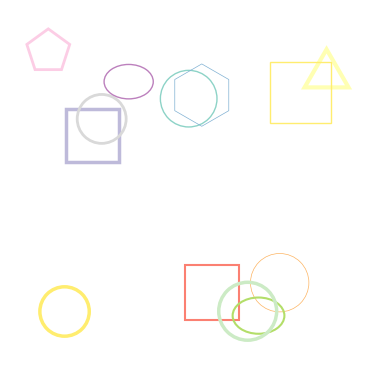[{"shape": "circle", "thickness": 1, "radius": 0.37, "center": [0.49, 0.744]}, {"shape": "triangle", "thickness": 3, "radius": 0.33, "center": [0.848, 0.806]}, {"shape": "square", "thickness": 2.5, "radius": 0.35, "center": [0.24, 0.648]}, {"shape": "square", "thickness": 1.5, "radius": 0.36, "center": [0.55, 0.241]}, {"shape": "hexagon", "thickness": 0.5, "radius": 0.4, "center": [0.524, 0.753]}, {"shape": "circle", "thickness": 0.5, "radius": 0.38, "center": [0.726, 0.266]}, {"shape": "oval", "thickness": 1.5, "radius": 0.34, "center": [0.671, 0.18]}, {"shape": "pentagon", "thickness": 2, "radius": 0.29, "center": [0.125, 0.867]}, {"shape": "circle", "thickness": 2, "radius": 0.32, "center": [0.264, 0.691]}, {"shape": "oval", "thickness": 1, "radius": 0.32, "center": [0.334, 0.788]}, {"shape": "circle", "thickness": 2.5, "radius": 0.38, "center": [0.643, 0.192]}, {"shape": "square", "thickness": 1, "radius": 0.4, "center": [0.779, 0.76]}, {"shape": "circle", "thickness": 2.5, "radius": 0.32, "center": [0.168, 0.191]}]